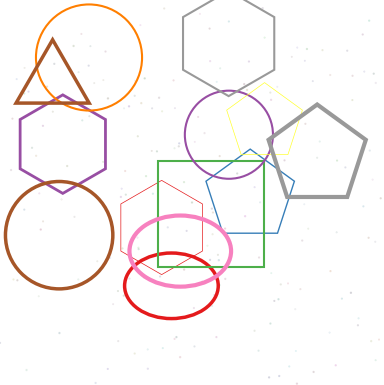[{"shape": "oval", "thickness": 2.5, "radius": 0.61, "center": [0.445, 0.258]}, {"shape": "hexagon", "thickness": 0.5, "radius": 0.61, "center": [0.42, 0.409]}, {"shape": "pentagon", "thickness": 1, "radius": 0.6, "center": [0.65, 0.492]}, {"shape": "square", "thickness": 1.5, "radius": 0.69, "center": [0.548, 0.444]}, {"shape": "circle", "thickness": 1.5, "radius": 0.57, "center": [0.595, 0.65]}, {"shape": "hexagon", "thickness": 2, "radius": 0.64, "center": [0.163, 0.626]}, {"shape": "circle", "thickness": 1.5, "radius": 0.69, "center": [0.231, 0.851]}, {"shape": "pentagon", "thickness": 0.5, "radius": 0.52, "center": [0.687, 0.682]}, {"shape": "triangle", "thickness": 2.5, "radius": 0.55, "center": [0.137, 0.787]}, {"shape": "circle", "thickness": 2.5, "radius": 0.7, "center": [0.154, 0.389]}, {"shape": "oval", "thickness": 3, "radius": 0.66, "center": [0.468, 0.348]}, {"shape": "pentagon", "thickness": 3, "radius": 0.66, "center": [0.824, 0.596]}, {"shape": "hexagon", "thickness": 1.5, "radius": 0.68, "center": [0.594, 0.887]}]